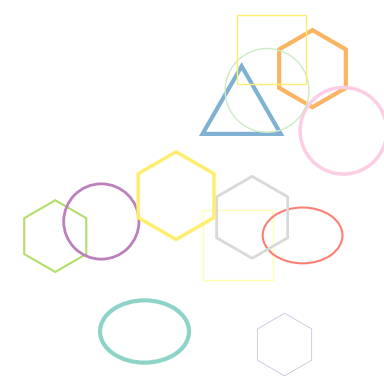[{"shape": "oval", "thickness": 3, "radius": 0.58, "center": [0.375, 0.139]}, {"shape": "square", "thickness": 1, "radius": 0.45, "center": [0.619, 0.363]}, {"shape": "hexagon", "thickness": 0.5, "radius": 0.41, "center": [0.739, 0.105]}, {"shape": "oval", "thickness": 1.5, "radius": 0.52, "center": [0.786, 0.389]}, {"shape": "triangle", "thickness": 3, "radius": 0.59, "center": [0.628, 0.711]}, {"shape": "hexagon", "thickness": 3, "radius": 0.5, "center": [0.812, 0.822]}, {"shape": "hexagon", "thickness": 1.5, "radius": 0.47, "center": [0.143, 0.387]}, {"shape": "circle", "thickness": 2.5, "radius": 0.56, "center": [0.892, 0.66]}, {"shape": "hexagon", "thickness": 2, "radius": 0.53, "center": [0.655, 0.436]}, {"shape": "circle", "thickness": 2, "radius": 0.49, "center": [0.263, 0.425]}, {"shape": "circle", "thickness": 1, "radius": 0.54, "center": [0.694, 0.765]}, {"shape": "square", "thickness": 1, "radius": 0.45, "center": [0.706, 0.872]}, {"shape": "hexagon", "thickness": 2.5, "radius": 0.57, "center": [0.457, 0.492]}]